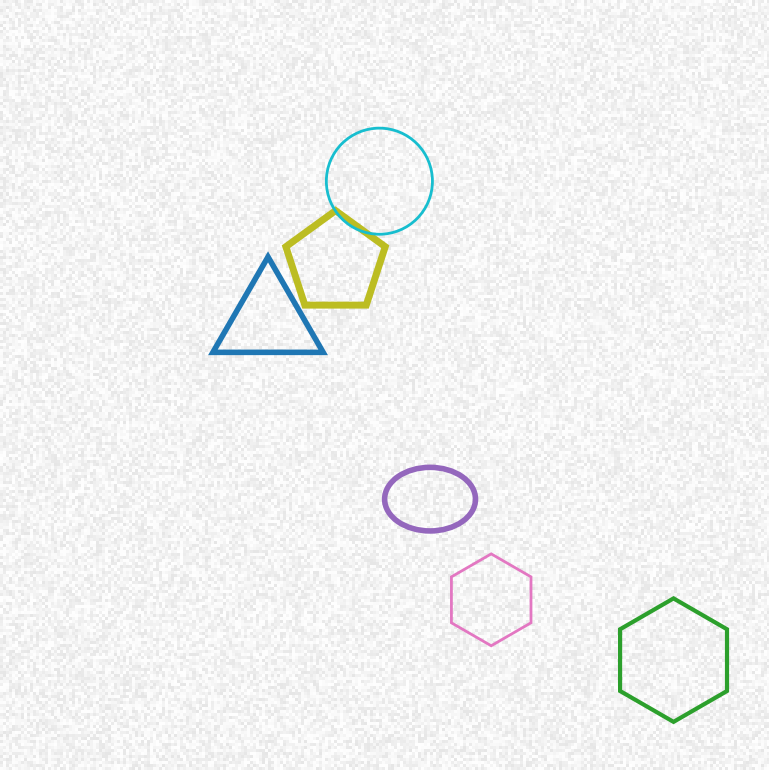[{"shape": "triangle", "thickness": 2, "radius": 0.41, "center": [0.348, 0.584]}, {"shape": "hexagon", "thickness": 1.5, "radius": 0.4, "center": [0.875, 0.143]}, {"shape": "oval", "thickness": 2, "radius": 0.3, "center": [0.559, 0.352]}, {"shape": "hexagon", "thickness": 1, "radius": 0.3, "center": [0.638, 0.221]}, {"shape": "pentagon", "thickness": 2.5, "radius": 0.34, "center": [0.436, 0.659]}, {"shape": "circle", "thickness": 1, "radius": 0.34, "center": [0.493, 0.765]}]